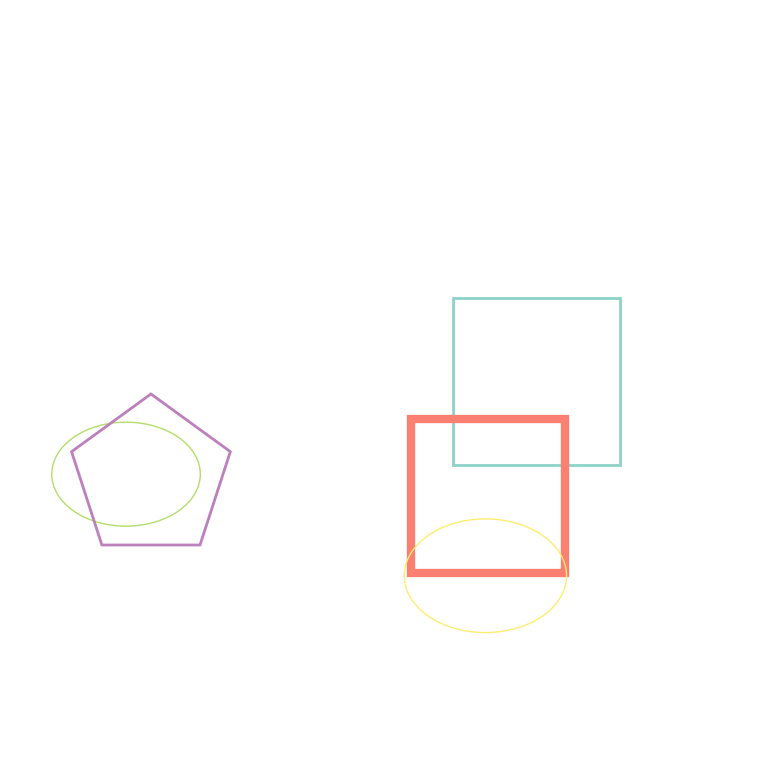[{"shape": "square", "thickness": 1, "radius": 0.54, "center": [0.697, 0.505]}, {"shape": "square", "thickness": 3, "radius": 0.5, "center": [0.633, 0.355]}, {"shape": "oval", "thickness": 0.5, "radius": 0.48, "center": [0.164, 0.384]}, {"shape": "pentagon", "thickness": 1, "radius": 0.54, "center": [0.196, 0.38]}, {"shape": "oval", "thickness": 0.5, "radius": 0.53, "center": [0.63, 0.252]}]